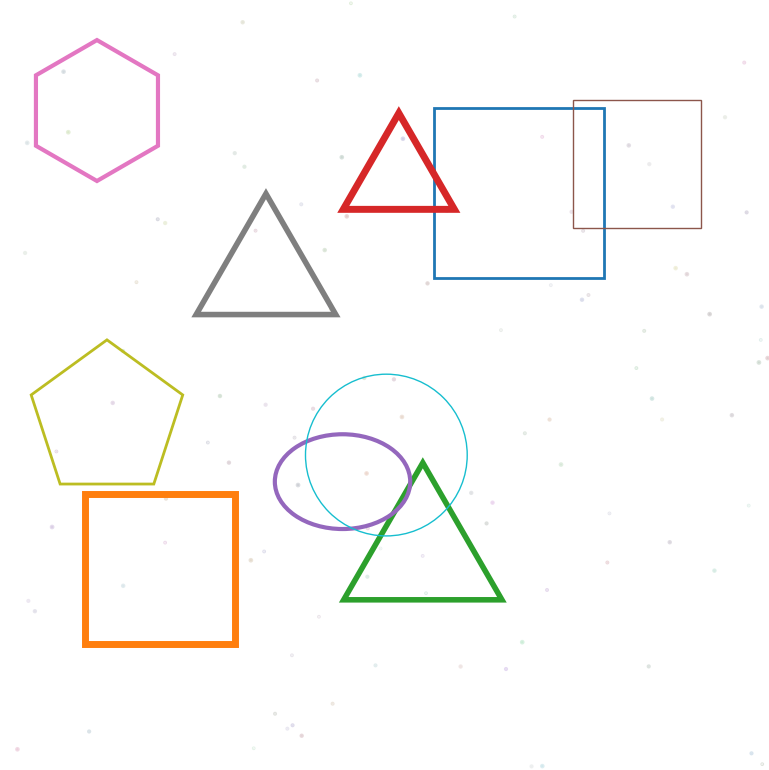[{"shape": "square", "thickness": 1, "radius": 0.55, "center": [0.674, 0.749]}, {"shape": "square", "thickness": 2.5, "radius": 0.49, "center": [0.207, 0.261]}, {"shape": "triangle", "thickness": 2, "radius": 0.59, "center": [0.549, 0.28]}, {"shape": "triangle", "thickness": 2.5, "radius": 0.42, "center": [0.518, 0.77]}, {"shape": "oval", "thickness": 1.5, "radius": 0.44, "center": [0.445, 0.374]}, {"shape": "square", "thickness": 0.5, "radius": 0.42, "center": [0.827, 0.787]}, {"shape": "hexagon", "thickness": 1.5, "radius": 0.46, "center": [0.126, 0.856]}, {"shape": "triangle", "thickness": 2, "radius": 0.52, "center": [0.345, 0.644]}, {"shape": "pentagon", "thickness": 1, "radius": 0.52, "center": [0.139, 0.455]}, {"shape": "circle", "thickness": 0.5, "radius": 0.53, "center": [0.502, 0.409]}]